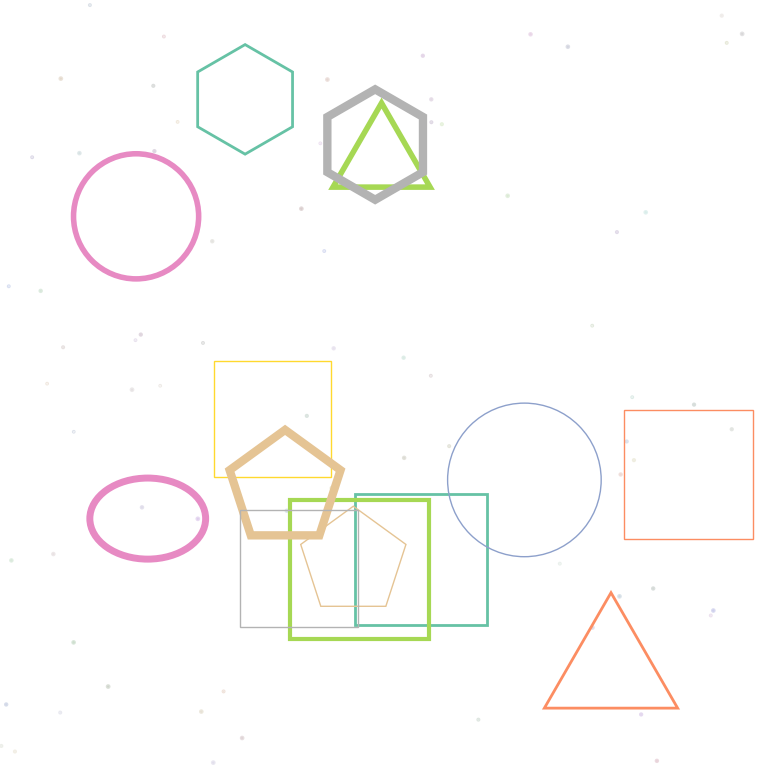[{"shape": "square", "thickness": 1, "radius": 0.43, "center": [0.547, 0.273]}, {"shape": "hexagon", "thickness": 1, "radius": 0.36, "center": [0.318, 0.871]}, {"shape": "triangle", "thickness": 1, "radius": 0.5, "center": [0.794, 0.13]}, {"shape": "square", "thickness": 0.5, "radius": 0.42, "center": [0.894, 0.384]}, {"shape": "circle", "thickness": 0.5, "radius": 0.5, "center": [0.681, 0.377]}, {"shape": "oval", "thickness": 2.5, "radius": 0.38, "center": [0.192, 0.327]}, {"shape": "circle", "thickness": 2, "radius": 0.41, "center": [0.177, 0.719]}, {"shape": "triangle", "thickness": 2, "radius": 0.36, "center": [0.496, 0.793]}, {"shape": "square", "thickness": 1.5, "radius": 0.45, "center": [0.467, 0.26]}, {"shape": "square", "thickness": 0.5, "radius": 0.38, "center": [0.354, 0.456]}, {"shape": "pentagon", "thickness": 0.5, "radius": 0.36, "center": [0.459, 0.271]}, {"shape": "pentagon", "thickness": 3, "radius": 0.38, "center": [0.37, 0.366]}, {"shape": "square", "thickness": 0.5, "radius": 0.38, "center": [0.388, 0.262]}, {"shape": "hexagon", "thickness": 3, "radius": 0.36, "center": [0.487, 0.812]}]